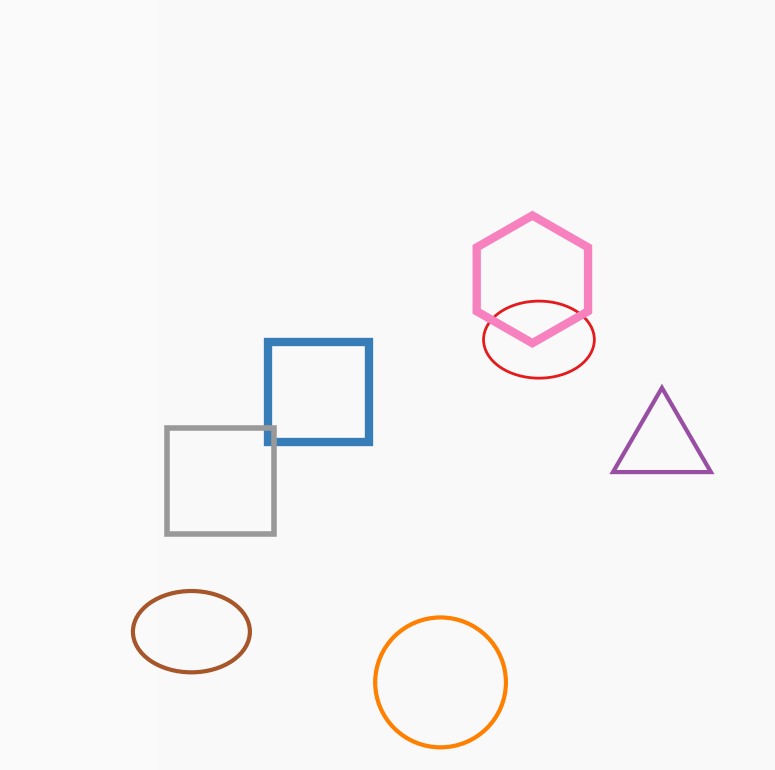[{"shape": "oval", "thickness": 1, "radius": 0.36, "center": [0.695, 0.559]}, {"shape": "square", "thickness": 3, "radius": 0.32, "center": [0.411, 0.491]}, {"shape": "triangle", "thickness": 1.5, "radius": 0.36, "center": [0.854, 0.423]}, {"shape": "circle", "thickness": 1.5, "radius": 0.42, "center": [0.568, 0.114]}, {"shape": "oval", "thickness": 1.5, "radius": 0.38, "center": [0.247, 0.18]}, {"shape": "hexagon", "thickness": 3, "radius": 0.41, "center": [0.687, 0.637]}, {"shape": "square", "thickness": 2, "radius": 0.35, "center": [0.285, 0.375]}]